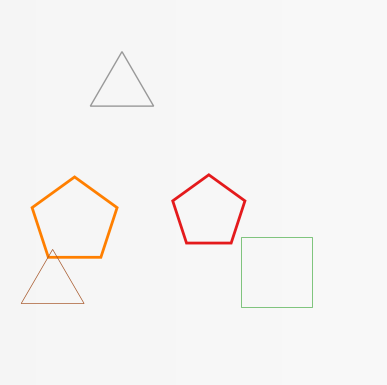[{"shape": "pentagon", "thickness": 2, "radius": 0.49, "center": [0.539, 0.448]}, {"shape": "square", "thickness": 0.5, "radius": 0.46, "center": [0.714, 0.294]}, {"shape": "pentagon", "thickness": 2, "radius": 0.58, "center": [0.193, 0.425]}, {"shape": "triangle", "thickness": 0.5, "radius": 0.47, "center": [0.136, 0.258]}, {"shape": "triangle", "thickness": 1, "radius": 0.47, "center": [0.315, 0.772]}]